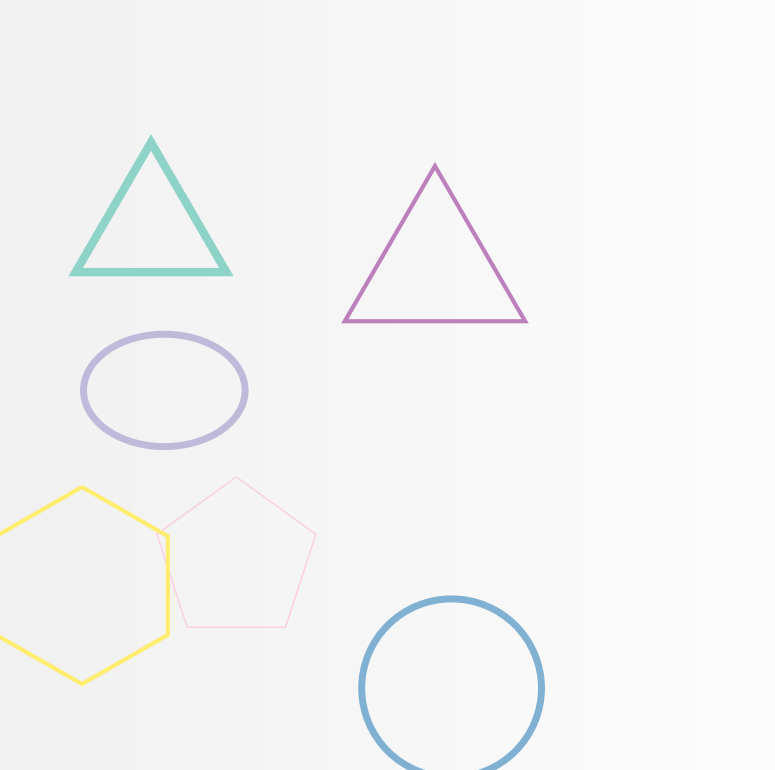[{"shape": "triangle", "thickness": 3, "radius": 0.56, "center": [0.195, 0.703]}, {"shape": "oval", "thickness": 2.5, "radius": 0.52, "center": [0.212, 0.493]}, {"shape": "circle", "thickness": 2.5, "radius": 0.58, "center": [0.583, 0.106]}, {"shape": "pentagon", "thickness": 0.5, "radius": 0.54, "center": [0.305, 0.273]}, {"shape": "triangle", "thickness": 1.5, "radius": 0.67, "center": [0.561, 0.65]}, {"shape": "hexagon", "thickness": 1.5, "radius": 0.64, "center": [0.106, 0.24]}]